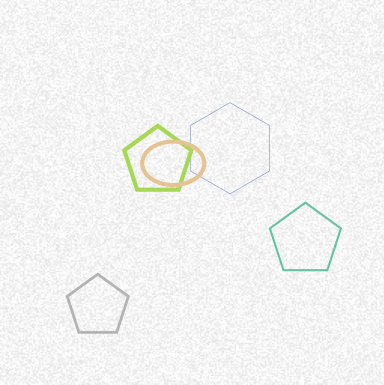[{"shape": "pentagon", "thickness": 1.5, "radius": 0.48, "center": [0.793, 0.377]}, {"shape": "hexagon", "thickness": 0.5, "radius": 0.59, "center": [0.597, 0.615]}, {"shape": "pentagon", "thickness": 3, "radius": 0.46, "center": [0.41, 0.581]}, {"shape": "oval", "thickness": 3, "radius": 0.4, "center": [0.45, 0.576]}, {"shape": "pentagon", "thickness": 2, "radius": 0.42, "center": [0.254, 0.204]}]